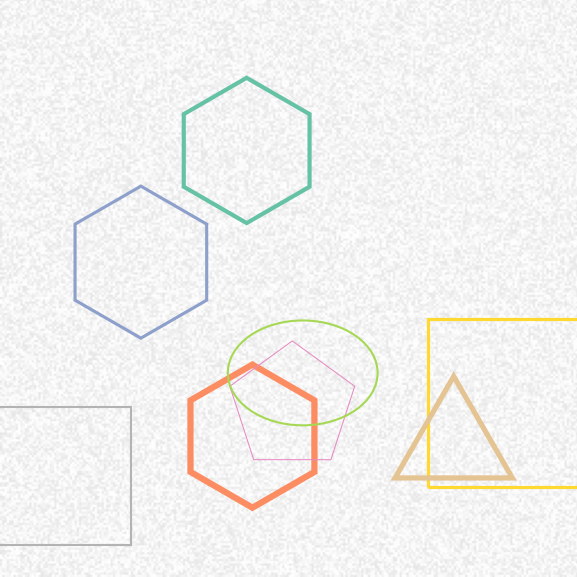[{"shape": "hexagon", "thickness": 2, "radius": 0.63, "center": [0.427, 0.739]}, {"shape": "hexagon", "thickness": 3, "radius": 0.62, "center": [0.437, 0.244]}, {"shape": "hexagon", "thickness": 1.5, "radius": 0.66, "center": [0.244, 0.545]}, {"shape": "pentagon", "thickness": 0.5, "radius": 0.57, "center": [0.506, 0.295]}, {"shape": "oval", "thickness": 1, "radius": 0.65, "center": [0.524, 0.353]}, {"shape": "square", "thickness": 1.5, "radius": 0.73, "center": [0.887, 0.301]}, {"shape": "triangle", "thickness": 2.5, "radius": 0.59, "center": [0.786, 0.23]}, {"shape": "square", "thickness": 1, "radius": 0.6, "center": [0.107, 0.174]}]